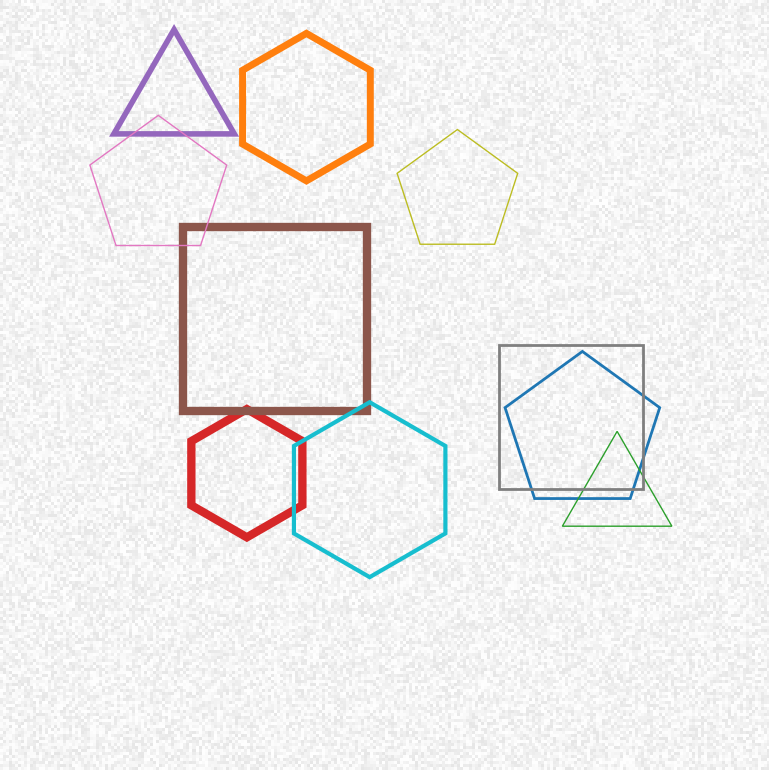[{"shape": "pentagon", "thickness": 1, "radius": 0.53, "center": [0.756, 0.438]}, {"shape": "hexagon", "thickness": 2.5, "radius": 0.48, "center": [0.398, 0.861]}, {"shape": "triangle", "thickness": 0.5, "radius": 0.41, "center": [0.801, 0.358]}, {"shape": "hexagon", "thickness": 3, "radius": 0.42, "center": [0.321, 0.385]}, {"shape": "triangle", "thickness": 2, "radius": 0.45, "center": [0.226, 0.871]}, {"shape": "square", "thickness": 3, "radius": 0.6, "center": [0.357, 0.585]}, {"shape": "pentagon", "thickness": 0.5, "radius": 0.47, "center": [0.206, 0.757]}, {"shape": "square", "thickness": 1, "radius": 0.47, "center": [0.742, 0.459]}, {"shape": "pentagon", "thickness": 0.5, "radius": 0.41, "center": [0.594, 0.749]}, {"shape": "hexagon", "thickness": 1.5, "radius": 0.57, "center": [0.48, 0.364]}]